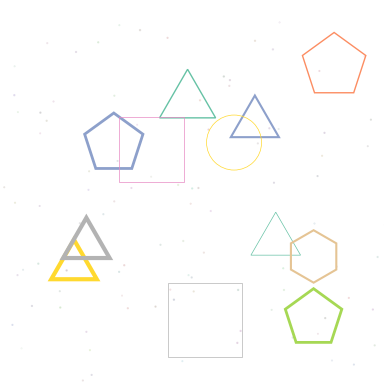[{"shape": "triangle", "thickness": 1, "radius": 0.42, "center": [0.487, 0.736]}, {"shape": "triangle", "thickness": 0.5, "radius": 0.37, "center": [0.716, 0.374]}, {"shape": "pentagon", "thickness": 1, "radius": 0.43, "center": [0.868, 0.829]}, {"shape": "pentagon", "thickness": 2, "radius": 0.4, "center": [0.296, 0.627]}, {"shape": "triangle", "thickness": 1.5, "radius": 0.36, "center": [0.662, 0.68]}, {"shape": "square", "thickness": 0.5, "radius": 0.42, "center": [0.393, 0.612]}, {"shape": "pentagon", "thickness": 2, "radius": 0.39, "center": [0.814, 0.173]}, {"shape": "triangle", "thickness": 3, "radius": 0.34, "center": [0.192, 0.309]}, {"shape": "circle", "thickness": 0.5, "radius": 0.36, "center": [0.608, 0.63]}, {"shape": "hexagon", "thickness": 1.5, "radius": 0.34, "center": [0.815, 0.334]}, {"shape": "triangle", "thickness": 3, "radius": 0.35, "center": [0.224, 0.365]}, {"shape": "square", "thickness": 0.5, "radius": 0.48, "center": [0.531, 0.17]}]